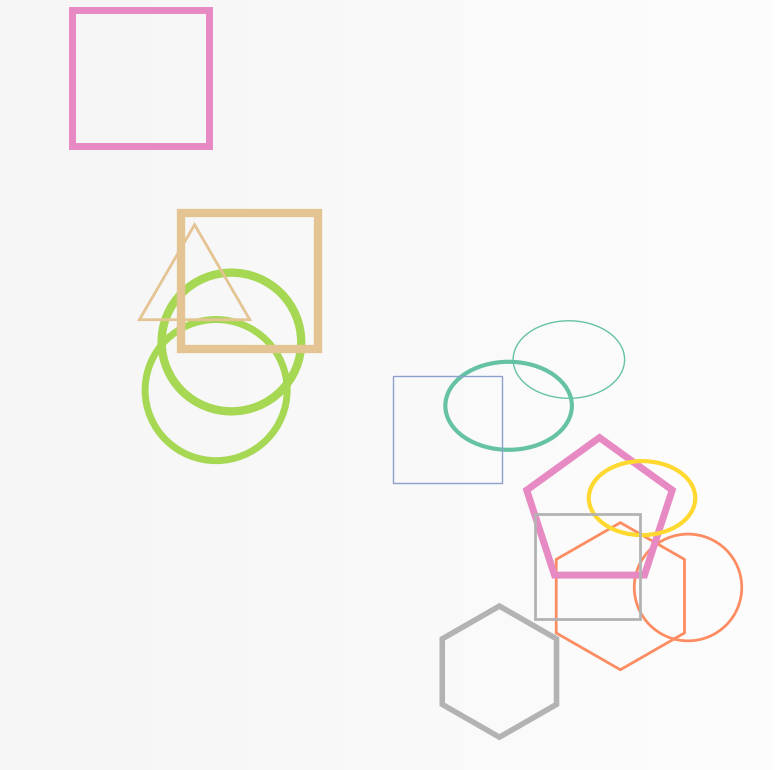[{"shape": "oval", "thickness": 1.5, "radius": 0.41, "center": [0.656, 0.473]}, {"shape": "oval", "thickness": 0.5, "radius": 0.36, "center": [0.734, 0.533]}, {"shape": "hexagon", "thickness": 1, "radius": 0.48, "center": [0.8, 0.226]}, {"shape": "circle", "thickness": 1, "radius": 0.35, "center": [0.888, 0.237]}, {"shape": "square", "thickness": 0.5, "radius": 0.35, "center": [0.578, 0.442]}, {"shape": "pentagon", "thickness": 2.5, "radius": 0.49, "center": [0.774, 0.333]}, {"shape": "square", "thickness": 2.5, "radius": 0.44, "center": [0.181, 0.898]}, {"shape": "circle", "thickness": 3, "radius": 0.45, "center": [0.299, 0.556]}, {"shape": "circle", "thickness": 2.5, "radius": 0.46, "center": [0.279, 0.493]}, {"shape": "oval", "thickness": 1.5, "radius": 0.34, "center": [0.828, 0.353]}, {"shape": "triangle", "thickness": 1, "radius": 0.41, "center": [0.251, 0.626]}, {"shape": "square", "thickness": 3, "radius": 0.44, "center": [0.322, 0.635]}, {"shape": "hexagon", "thickness": 2, "radius": 0.43, "center": [0.644, 0.128]}, {"shape": "square", "thickness": 1, "radius": 0.34, "center": [0.758, 0.264]}]